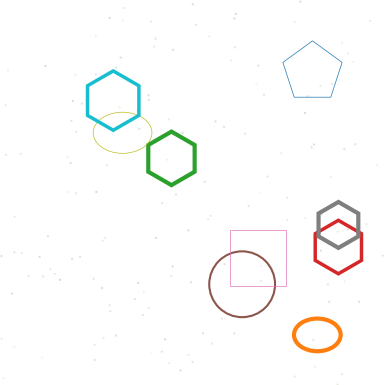[{"shape": "pentagon", "thickness": 0.5, "radius": 0.4, "center": [0.812, 0.813]}, {"shape": "oval", "thickness": 3, "radius": 0.3, "center": [0.824, 0.13]}, {"shape": "hexagon", "thickness": 3, "radius": 0.35, "center": [0.445, 0.589]}, {"shape": "hexagon", "thickness": 2.5, "radius": 0.35, "center": [0.879, 0.358]}, {"shape": "circle", "thickness": 1.5, "radius": 0.43, "center": [0.629, 0.262]}, {"shape": "square", "thickness": 0.5, "radius": 0.36, "center": [0.67, 0.33]}, {"shape": "hexagon", "thickness": 3, "radius": 0.3, "center": [0.879, 0.416]}, {"shape": "oval", "thickness": 0.5, "radius": 0.38, "center": [0.318, 0.655]}, {"shape": "hexagon", "thickness": 2.5, "radius": 0.39, "center": [0.294, 0.739]}]